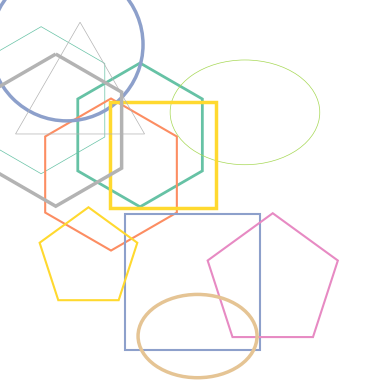[{"shape": "hexagon", "thickness": 0.5, "radius": 0.95, "center": [0.107, 0.74]}, {"shape": "hexagon", "thickness": 2, "radius": 0.93, "center": [0.364, 0.65]}, {"shape": "hexagon", "thickness": 1.5, "radius": 0.99, "center": [0.288, 0.547]}, {"shape": "circle", "thickness": 2.5, "radius": 0.99, "center": [0.173, 0.884]}, {"shape": "square", "thickness": 1.5, "radius": 0.88, "center": [0.5, 0.269]}, {"shape": "pentagon", "thickness": 1.5, "radius": 0.89, "center": [0.708, 0.268]}, {"shape": "oval", "thickness": 0.5, "radius": 0.97, "center": [0.636, 0.708]}, {"shape": "pentagon", "thickness": 1.5, "radius": 0.67, "center": [0.23, 0.328]}, {"shape": "square", "thickness": 2.5, "radius": 0.69, "center": [0.423, 0.598]}, {"shape": "oval", "thickness": 2.5, "radius": 0.77, "center": [0.513, 0.127]}, {"shape": "hexagon", "thickness": 2.5, "radius": 0.99, "center": [0.145, 0.662]}, {"shape": "triangle", "thickness": 0.5, "radius": 0.97, "center": [0.208, 0.749]}]